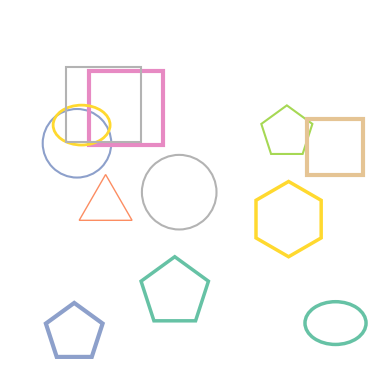[{"shape": "pentagon", "thickness": 2.5, "radius": 0.46, "center": [0.454, 0.241]}, {"shape": "oval", "thickness": 2.5, "radius": 0.4, "center": [0.871, 0.161]}, {"shape": "triangle", "thickness": 1, "radius": 0.4, "center": [0.274, 0.467]}, {"shape": "circle", "thickness": 1.5, "radius": 0.45, "center": [0.2, 0.628]}, {"shape": "pentagon", "thickness": 3, "radius": 0.39, "center": [0.193, 0.136]}, {"shape": "square", "thickness": 3, "radius": 0.48, "center": [0.328, 0.72]}, {"shape": "pentagon", "thickness": 1.5, "radius": 0.35, "center": [0.745, 0.657]}, {"shape": "hexagon", "thickness": 2.5, "radius": 0.49, "center": [0.75, 0.431]}, {"shape": "oval", "thickness": 2, "radius": 0.37, "center": [0.212, 0.675]}, {"shape": "square", "thickness": 3, "radius": 0.36, "center": [0.87, 0.618]}, {"shape": "square", "thickness": 1.5, "radius": 0.49, "center": [0.27, 0.729]}, {"shape": "circle", "thickness": 1.5, "radius": 0.48, "center": [0.465, 0.501]}]